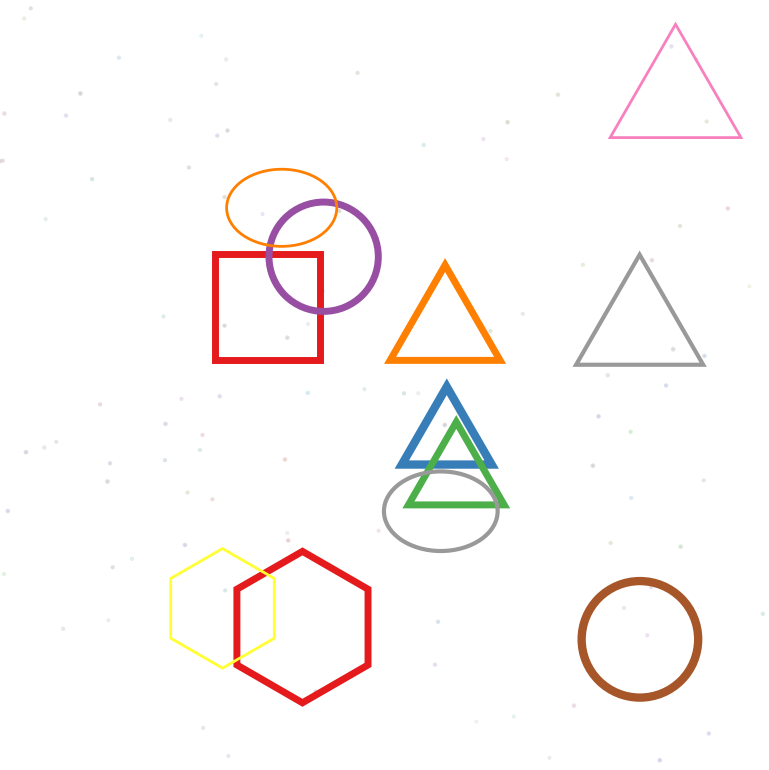[{"shape": "hexagon", "thickness": 2.5, "radius": 0.49, "center": [0.393, 0.186]}, {"shape": "square", "thickness": 2.5, "radius": 0.34, "center": [0.347, 0.601]}, {"shape": "triangle", "thickness": 3, "radius": 0.34, "center": [0.58, 0.43]}, {"shape": "triangle", "thickness": 2.5, "radius": 0.36, "center": [0.593, 0.38]}, {"shape": "circle", "thickness": 2.5, "radius": 0.35, "center": [0.42, 0.667]}, {"shape": "oval", "thickness": 1, "radius": 0.36, "center": [0.366, 0.73]}, {"shape": "triangle", "thickness": 2.5, "radius": 0.41, "center": [0.578, 0.573]}, {"shape": "hexagon", "thickness": 1, "radius": 0.39, "center": [0.289, 0.21]}, {"shape": "circle", "thickness": 3, "radius": 0.38, "center": [0.831, 0.17]}, {"shape": "triangle", "thickness": 1, "radius": 0.49, "center": [0.877, 0.87]}, {"shape": "triangle", "thickness": 1.5, "radius": 0.48, "center": [0.831, 0.574]}, {"shape": "oval", "thickness": 1.5, "radius": 0.37, "center": [0.572, 0.336]}]